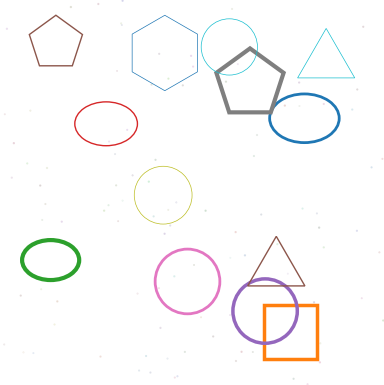[{"shape": "oval", "thickness": 2, "radius": 0.45, "center": [0.791, 0.693]}, {"shape": "hexagon", "thickness": 0.5, "radius": 0.49, "center": [0.428, 0.862]}, {"shape": "square", "thickness": 2.5, "radius": 0.35, "center": [0.754, 0.138]}, {"shape": "oval", "thickness": 3, "radius": 0.37, "center": [0.132, 0.325]}, {"shape": "oval", "thickness": 1, "radius": 0.41, "center": [0.276, 0.678]}, {"shape": "circle", "thickness": 2.5, "radius": 0.42, "center": [0.689, 0.192]}, {"shape": "pentagon", "thickness": 1, "radius": 0.36, "center": [0.145, 0.888]}, {"shape": "triangle", "thickness": 1, "radius": 0.43, "center": [0.718, 0.3]}, {"shape": "circle", "thickness": 2, "radius": 0.42, "center": [0.487, 0.269]}, {"shape": "pentagon", "thickness": 3, "radius": 0.46, "center": [0.649, 0.782]}, {"shape": "circle", "thickness": 0.5, "radius": 0.38, "center": [0.424, 0.493]}, {"shape": "triangle", "thickness": 0.5, "radius": 0.43, "center": [0.847, 0.84]}, {"shape": "circle", "thickness": 0.5, "radius": 0.37, "center": [0.596, 0.878]}]